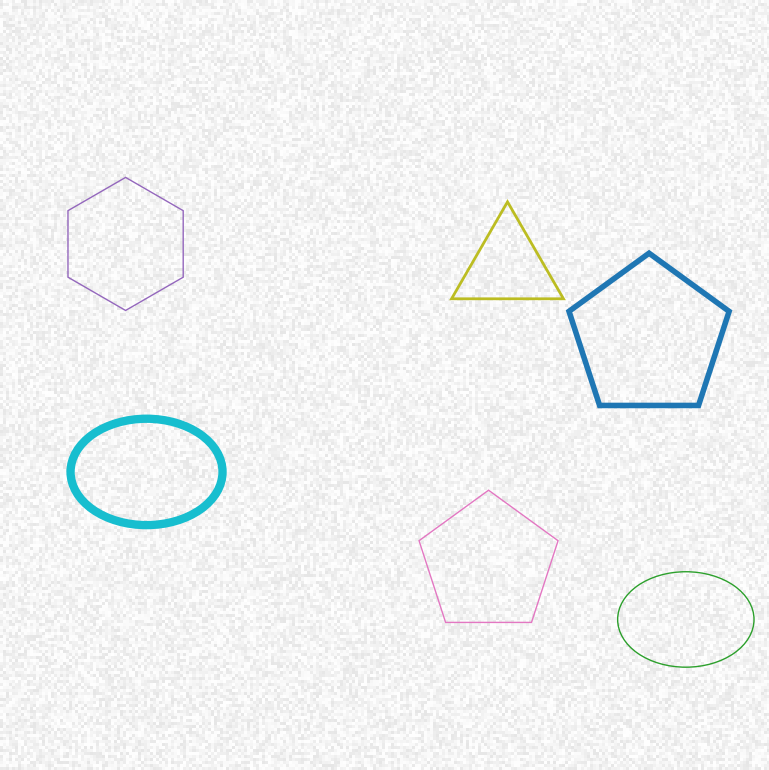[{"shape": "pentagon", "thickness": 2, "radius": 0.55, "center": [0.843, 0.562]}, {"shape": "oval", "thickness": 0.5, "radius": 0.44, "center": [0.891, 0.196]}, {"shape": "hexagon", "thickness": 0.5, "radius": 0.43, "center": [0.163, 0.683]}, {"shape": "pentagon", "thickness": 0.5, "radius": 0.47, "center": [0.634, 0.268]}, {"shape": "triangle", "thickness": 1, "radius": 0.42, "center": [0.659, 0.654]}, {"shape": "oval", "thickness": 3, "radius": 0.49, "center": [0.19, 0.387]}]